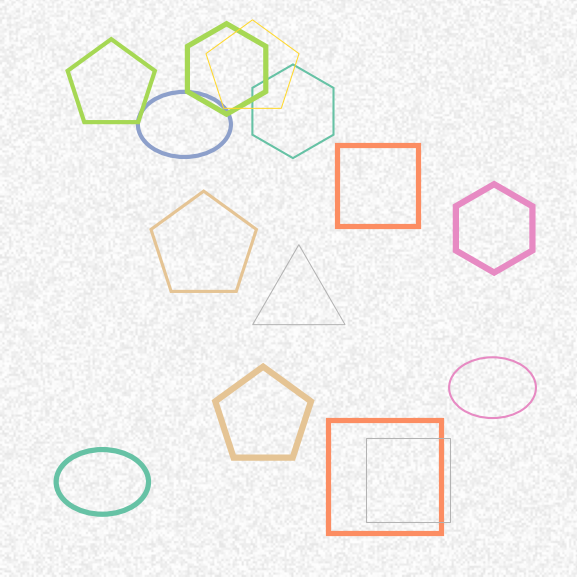[{"shape": "oval", "thickness": 2.5, "radius": 0.4, "center": [0.177, 0.165]}, {"shape": "hexagon", "thickness": 1, "radius": 0.41, "center": [0.507, 0.806]}, {"shape": "square", "thickness": 2.5, "radius": 0.49, "center": [0.665, 0.174]}, {"shape": "square", "thickness": 2.5, "radius": 0.35, "center": [0.653, 0.678]}, {"shape": "oval", "thickness": 2, "radius": 0.4, "center": [0.319, 0.784]}, {"shape": "hexagon", "thickness": 3, "radius": 0.38, "center": [0.856, 0.604]}, {"shape": "oval", "thickness": 1, "radius": 0.38, "center": [0.853, 0.328]}, {"shape": "pentagon", "thickness": 2, "radius": 0.4, "center": [0.193, 0.852]}, {"shape": "hexagon", "thickness": 2.5, "radius": 0.39, "center": [0.392, 0.88]}, {"shape": "pentagon", "thickness": 0.5, "radius": 0.42, "center": [0.437, 0.88]}, {"shape": "pentagon", "thickness": 3, "radius": 0.44, "center": [0.456, 0.277]}, {"shape": "pentagon", "thickness": 1.5, "radius": 0.48, "center": [0.353, 0.572]}, {"shape": "triangle", "thickness": 0.5, "radius": 0.46, "center": [0.517, 0.483]}, {"shape": "square", "thickness": 0.5, "radius": 0.36, "center": [0.707, 0.167]}]